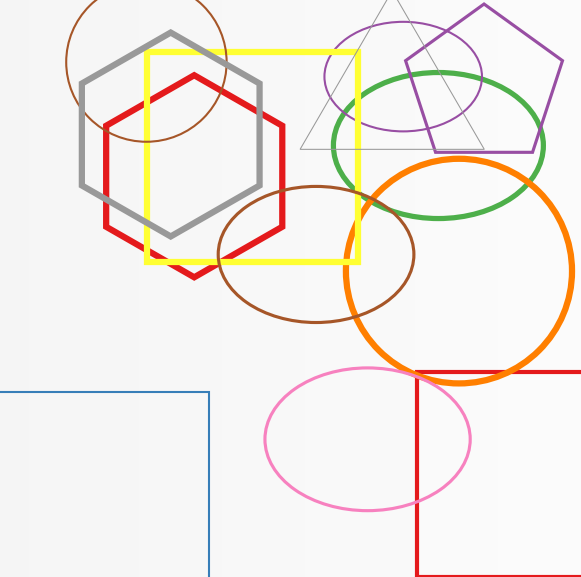[{"shape": "square", "thickness": 2, "radius": 0.89, "center": [0.894, 0.177]}, {"shape": "hexagon", "thickness": 3, "radius": 0.87, "center": [0.334, 0.694]}, {"shape": "square", "thickness": 1, "radius": 0.92, "center": [0.176, 0.137]}, {"shape": "oval", "thickness": 2.5, "radius": 0.9, "center": [0.754, 0.747]}, {"shape": "oval", "thickness": 1, "radius": 0.68, "center": [0.694, 0.866]}, {"shape": "pentagon", "thickness": 1.5, "radius": 0.71, "center": [0.833, 0.85]}, {"shape": "circle", "thickness": 3, "radius": 0.97, "center": [0.79, 0.53]}, {"shape": "square", "thickness": 3, "radius": 0.91, "center": [0.434, 0.727]}, {"shape": "oval", "thickness": 1.5, "radius": 0.84, "center": [0.544, 0.558]}, {"shape": "circle", "thickness": 1, "radius": 0.69, "center": [0.252, 0.892]}, {"shape": "oval", "thickness": 1.5, "radius": 0.88, "center": [0.632, 0.238]}, {"shape": "triangle", "thickness": 0.5, "radius": 0.91, "center": [0.675, 0.832]}, {"shape": "hexagon", "thickness": 3, "radius": 0.88, "center": [0.294, 0.766]}]